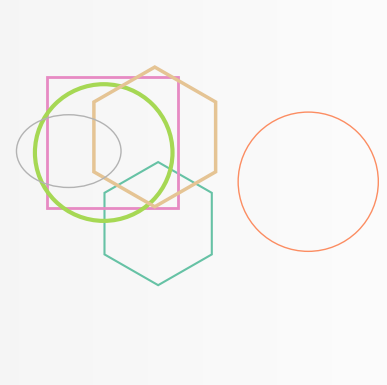[{"shape": "hexagon", "thickness": 1.5, "radius": 0.8, "center": [0.408, 0.419]}, {"shape": "circle", "thickness": 1, "radius": 0.9, "center": [0.795, 0.528]}, {"shape": "square", "thickness": 2, "radius": 0.85, "center": [0.29, 0.63]}, {"shape": "circle", "thickness": 3, "radius": 0.89, "center": [0.268, 0.604]}, {"shape": "hexagon", "thickness": 2.5, "radius": 0.91, "center": [0.399, 0.644]}, {"shape": "oval", "thickness": 1, "radius": 0.67, "center": [0.177, 0.608]}]